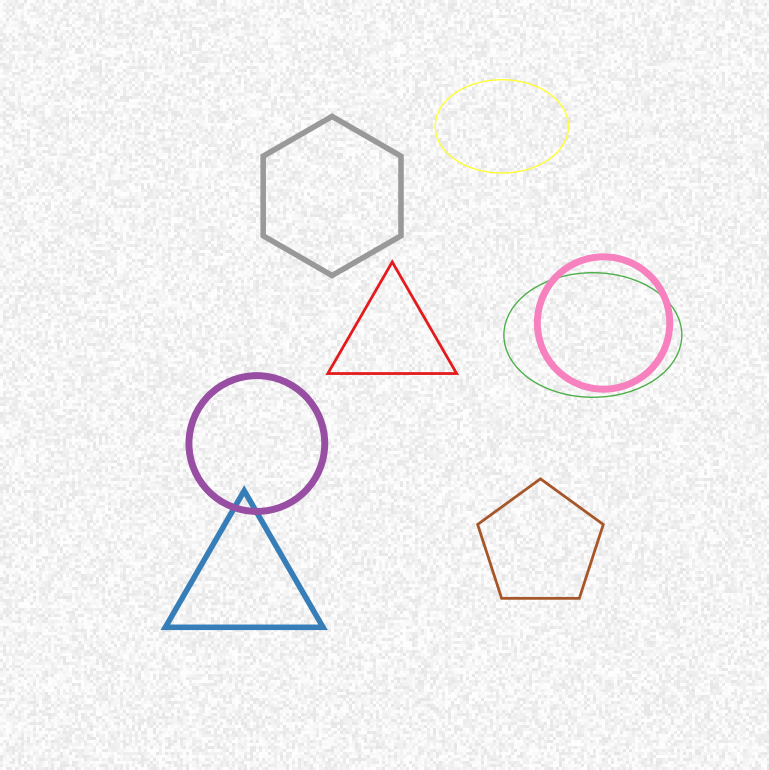[{"shape": "triangle", "thickness": 1, "radius": 0.48, "center": [0.509, 0.563]}, {"shape": "triangle", "thickness": 2, "radius": 0.59, "center": [0.317, 0.244]}, {"shape": "oval", "thickness": 0.5, "radius": 0.58, "center": [0.77, 0.565]}, {"shape": "circle", "thickness": 2.5, "radius": 0.44, "center": [0.334, 0.424]}, {"shape": "oval", "thickness": 0.5, "radius": 0.43, "center": [0.652, 0.836]}, {"shape": "pentagon", "thickness": 1, "radius": 0.43, "center": [0.702, 0.292]}, {"shape": "circle", "thickness": 2.5, "radius": 0.43, "center": [0.784, 0.581]}, {"shape": "hexagon", "thickness": 2, "radius": 0.52, "center": [0.431, 0.745]}]